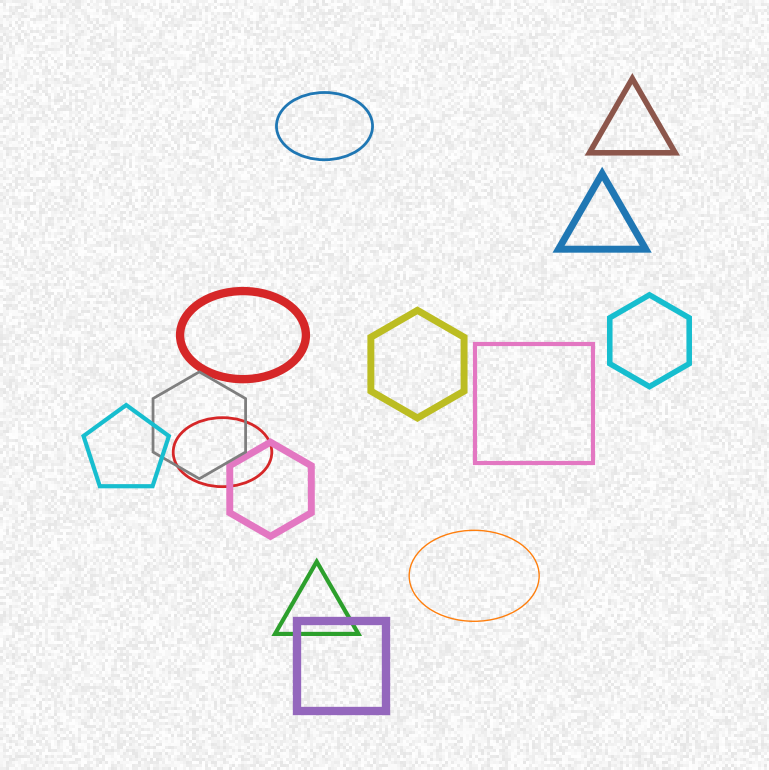[{"shape": "triangle", "thickness": 2.5, "radius": 0.33, "center": [0.782, 0.709]}, {"shape": "oval", "thickness": 1, "radius": 0.31, "center": [0.421, 0.836]}, {"shape": "oval", "thickness": 0.5, "radius": 0.42, "center": [0.616, 0.252]}, {"shape": "triangle", "thickness": 1.5, "radius": 0.31, "center": [0.411, 0.208]}, {"shape": "oval", "thickness": 3, "radius": 0.41, "center": [0.316, 0.565]}, {"shape": "oval", "thickness": 1, "radius": 0.32, "center": [0.289, 0.413]}, {"shape": "square", "thickness": 3, "radius": 0.29, "center": [0.443, 0.135]}, {"shape": "triangle", "thickness": 2, "radius": 0.32, "center": [0.821, 0.834]}, {"shape": "square", "thickness": 1.5, "radius": 0.38, "center": [0.694, 0.476]}, {"shape": "hexagon", "thickness": 2.5, "radius": 0.31, "center": [0.351, 0.365]}, {"shape": "hexagon", "thickness": 1, "radius": 0.35, "center": [0.259, 0.448]}, {"shape": "hexagon", "thickness": 2.5, "radius": 0.35, "center": [0.542, 0.527]}, {"shape": "pentagon", "thickness": 1.5, "radius": 0.29, "center": [0.164, 0.416]}, {"shape": "hexagon", "thickness": 2, "radius": 0.3, "center": [0.843, 0.557]}]